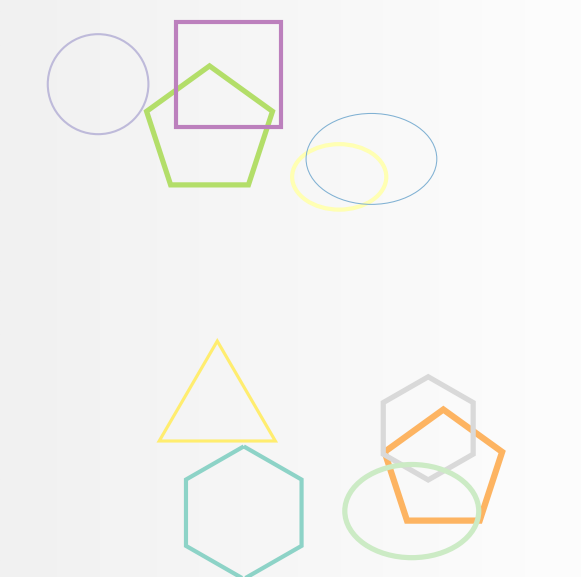[{"shape": "hexagon", "thickness": 2, "radius": 0.57, "center": [0.419, 0.111]}, {"shape": "oval", "thickness": 2, "radius": 0.4, "center": [0.584, 0.693]}, {"shape": "circle", "thickness": 1, "radius": 0.43, "center": [0.169, 0.853]}, {"shape": "oval", "thickness": 0.5, "radius": 0.56, "center": [0.639, 0.724]}, {"shape": "pentagon", "thickness": 3, "radius": 0.53, "center": [0.763, 0.184]}, {"shape": "pentagon", "thickness": 2.5, "radius": 0.57, "center": [0.36, 0.771]}, {"shape": "hexagon", "thickness": 2.5, "radius": 0.45, "center": [0.737, 0.257]}, {"shape": "square", "thickness": 2, "radius": 0.45, "center": [0.393, 0.87]}, {"shape": "oval", "thickness": 2.5, "radius": 0.58, "center": [0.708, 0.114]}, {"shape": "triangle", "thickness": 1.5, "radius": 0.58, "center": [0.374, 0.293]}]